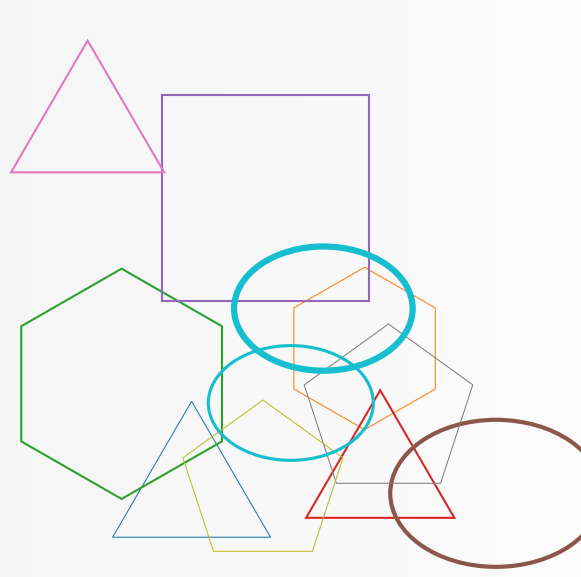[{"shape": "triangle", "thickness": 0.5, "radius": 0.78, "center": [0.33, 0.147]}, {"shape": "hexagon", "thickness": 0.5, "radius": 0.7, "center": [0.627, 0.396]}, {"shape": "hexagon", "thickness": 1, "radius": 1.0, "center": [0.209, 0.335]}, {"shape": "triangle", "thickness": 1, "radius": 0.74, "center": [0.654, 0.176]}, {"shape": "square", "thickness": 1, "radius": 0.89, "center": [0.457, 0.657]}, {"shape": "oval", "thickness": 2, "radius": 0.91, "center": [0.853, 0.145]}, {"shape": "triangle", "thickness": 1, "radius": 0.76, "center": [0.151, 0.777]}, {"shape": "pentagon", "thickness": 0.5, "radius": 0.76, "center": [0.668, 0.286]}, {"shape": "pentagon", "thickness": 0.5, "radius": 0.72, "center": [0.452, 0.162]}, {"shape": "oval", "thickness": 3, "radius": 0.77, "center": [0.556, 0.465]}, {"shape": "oval", "thickness": 1.5, "radius": 0.71, "center": [0.5, 0.301]}]